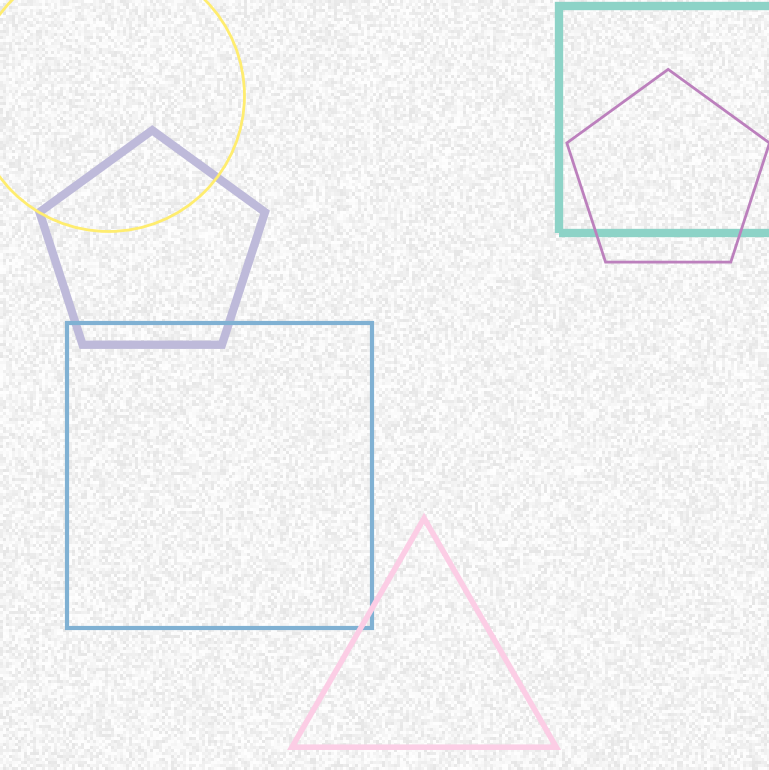[{"shape": "square", "thickness": 3, "radius": 0.74, "center": [0.874, 0.845]}, {"shape": "pentagon", "thickness": 3, "radius": 0.77, "center": [0.198, 0.677]}, {"shape": "square", "thickness": 1.5, "radius": 0.99, "center": [0.285, 0.382]}, {"shape": "triangle", "thickness": 2, "radius": 0.99, "center": [0.551, 0.129]}, {"shape": "pentagon", "thickness": 1, "radius": 0.69, "center": [0.868, 0.772]}, {"shape": "circle", "thickness": 1, "radius": 0.88, "center": [0.141, 0.876]}]